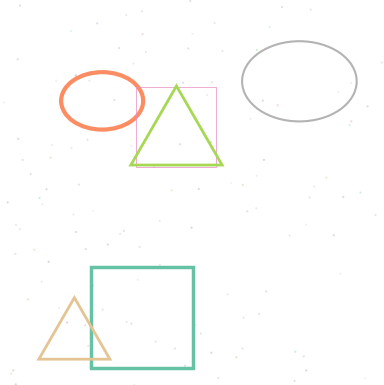[{"shape": "square", "thickness": 2.5, "radius": 0.66, "center": [0.369, 0.176]}, {"shape": "oval", "thickness": 3, "radius": 0.53, "center": [0.265, 0.738]}, {"shape": "square", "thickness": 0.5, "radius": 0.52, "center": [0.457, 0.67]}, {"shape": "triangle", "thickness": 2, "radius": 0.68, "center": [0.458, 0.64]}, {"shape": "triangle", "thickness": 2, "radius": 0.53, "center": [0.193, 0.12]}, {"shape": "oval", "thickness": 1.5, "radius": 0.74, "center": [0.778, 0.789]}]